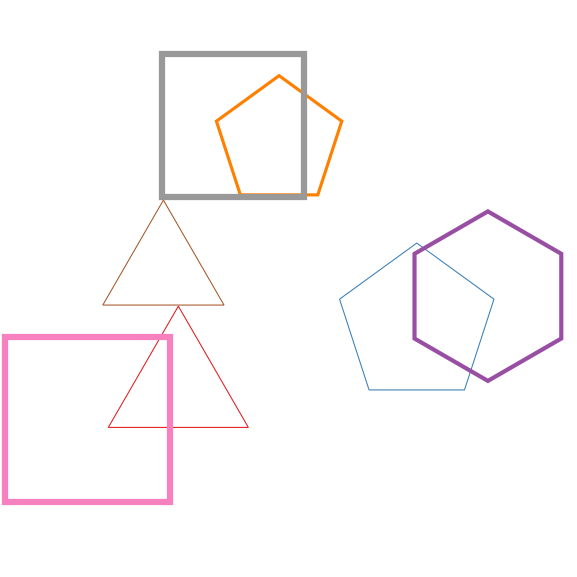[{"shape": "triangle", "thickness": 0.5, "radius": 0.7, "center": [0.309, 0.329]}, {"shape": "pentagon", "thickness": 0.5, "radius": 0.7, "center": [0.722, 0.438]}, {"shape": "hexagon", "thickness": 2, "radius": 0.73, "center": [0.845, 0.486]}, {"shape": "pentagon", "thickness": 1.5, "radius": 0.57, "center": [0.483, 0.754]}, {"shape": "triangle", "thickness": 0.5, "radius": 0.61, "center": [0.283, 0.531]}, {"shape": "square", "thickness": 3, "radius": 0.72, "center": [0.151, 0.272]}, {"shape": "square", "thickness": 3, "radius": 0.62, "center": [0.404, 0.782]}]